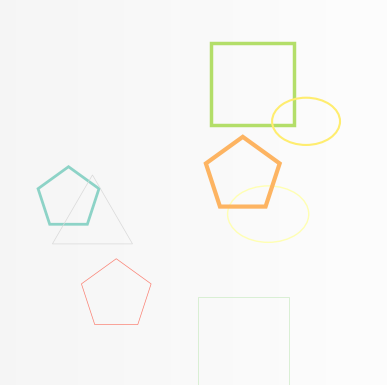[{"shape": "pentagon", "thickness": 2, "radius": 0.41, "center": [0.177, 0.484]}, {"shape": "oval", "thickness": 1, "radius": 0.52, "center": [0.692, 0.444]}, {"shape": "pentagon", "thickness": 0.5, "radius": 0.47, "center": [0.3, 0.233]}, {"shape": "pentagon", "thickness": 3, "radius": 0.5, "center": [0.626, 0.544]}, {"shape": "square", "thickness": 2.5, "radius": 0.53, "center": [0.652, 0.781]}, {"shape": "triangle", "thickness": 0.5, "radius": 0.6, "center": [0.239, 0.426]}, {"shape": "square", "thickness": 0.5, "radius": 0.58, "center": [0.628, 0.113]}, {"shape": "oval", "thickness": 1.5, "radius": 0.44, "center": [0.79, 0.685]}]